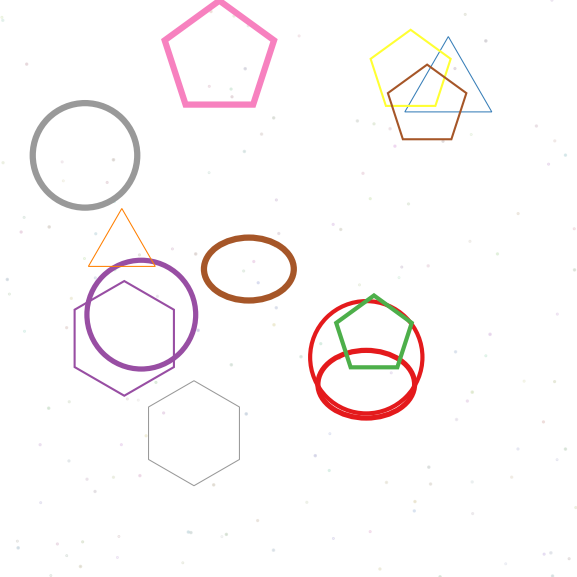[{"shape": "oval", "thickness": 2.5, "radius": 0.42, "center": [0.634, 0.334]}, {"shape": "circle", "thickness": 2, "radius": 0.49, "center": [0.634, 0.381]}, {"shape": "triangle", "thickness": 0.5, "radius": 0.43, "center": [0.776, 0.849]}, {"shape": "pentagon", "thickness": 2, "radius": 0.34, "center": [0.648, 0.419]}, {"shape": "circle", "thickness": 2.5, "radius": 0.47, "center": [0.245, 0.454]}, {"shape": "hexagon", "thickness": 1, "radius": 0.5, "center": [0.215, 0.413]}, {"shape": "triangle", "thickness": 0.5, "radius": 0.33, "center": [0.211, 0.571]}, {"shape": "pentagon", "thickness": 1, "radius": 0.36, "center": [0.711, 0.875]}, {"shape": "oval", "thickness": 3, "radius": 0.39, "center": [0.431, 0.533]}, {"shape": "pentagon", "thickness": 1, "radius": 0.36, "center": [0.74, 0.816]}, {"shape": "pentagon", "thickness": 3, "radius": 0.5, "center": [0.38, 0.899]}, {"shape": "circle", "thickness": 3, "radius": 0.45, "center": [0.147, 0.73]}, {"shape": "hexagon", "thickness": 0.5, "radius": 0.45, "center": [0.336, 0.249]}]